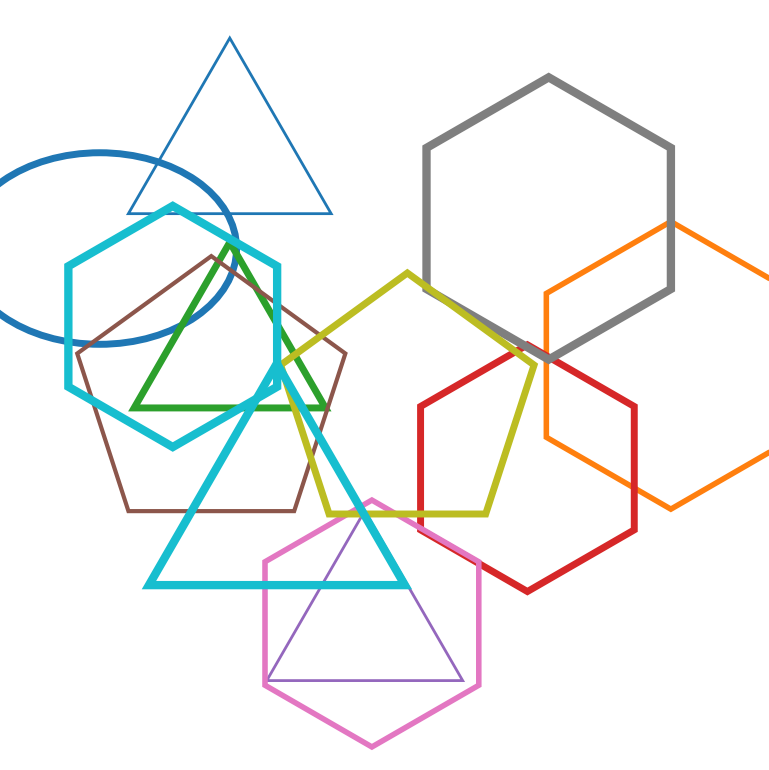[{"shape": "triangle", "thickness": 1, "radius": 0.76, "center": [0.298, 0.799]}, {"shape": "oval", "thickness": 2.5, "radius": 0.89, "center": [0.13, 0.677]}, {"shape": "hexagon", "thickness": 2, "radius": 0.93, "center": [0.871, 0.526]}, {"shape": "triangle", "thickness": 2.5, "radius": 0.72, "center": [0.298, 0.542]}, {"shape": "hexagon", "thickness": 2.5, "radius": 0.8, "center": [0.685, 0.392]}, {"shape": "triangle", "thickness": 1, "radius": 0.73, "center": [0.474, 0.19]}, {"shape": "pentagon", "thickness": 1.5, "radius": 0.92, "center": [0.274, 0.484]}, {"shape": "hexagon", "thickness": 2, "radius": 0.8, "center": [0.483, 0.19]}, {"shape": "hexagon", "thickness": 3, "radius": 0.92, "center": [0.713, 0.716]}, {"shape": "pentagon", "thickness": 2.5, "radius": 0.87, "center": [0.529, 0.472]}, {"shape": "triangle", "thickness": 3, "radius": 0.96, "center": [0.36, 0.336]}, {"shape": "hexagon", "thickness": 3, "radius": 0.78, "center": [0.224, 0.576]}]